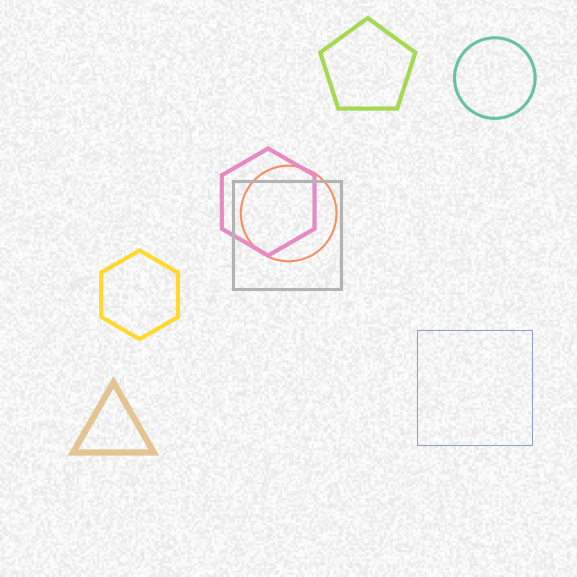[{"shape": "circle", "thickness": 1.5, "radius": 0.35, "center": [0.857, 0.864]}, {"shape": "circle", "thickness": 1, "radius": 0.41, "center": [0.5, 0.63]}, {"shape": "square", "thickness": 0.5, "radius": 0.5, "center": [0.822, 0.328]}, {"shape": "hexagon", "thickness": 2, "radius": 0.46, "center": [0.464, 0.649]}, {"shape": "pentagon", "thickness": 2, "radius": 0.43, "center": [0.637, 0.881]}, {"shape": "hexagon", "thickness": 2, "radius": 0.38, "center": [0.242, 0.489]}, {"shape": "triangle", "thickness": 3, "radius": 0.4, "center": [0.196, 0.256]}, {"shape": "square", "thickness": 1.5, "radius": 0.47, "center": [0.497, 0.591]}]